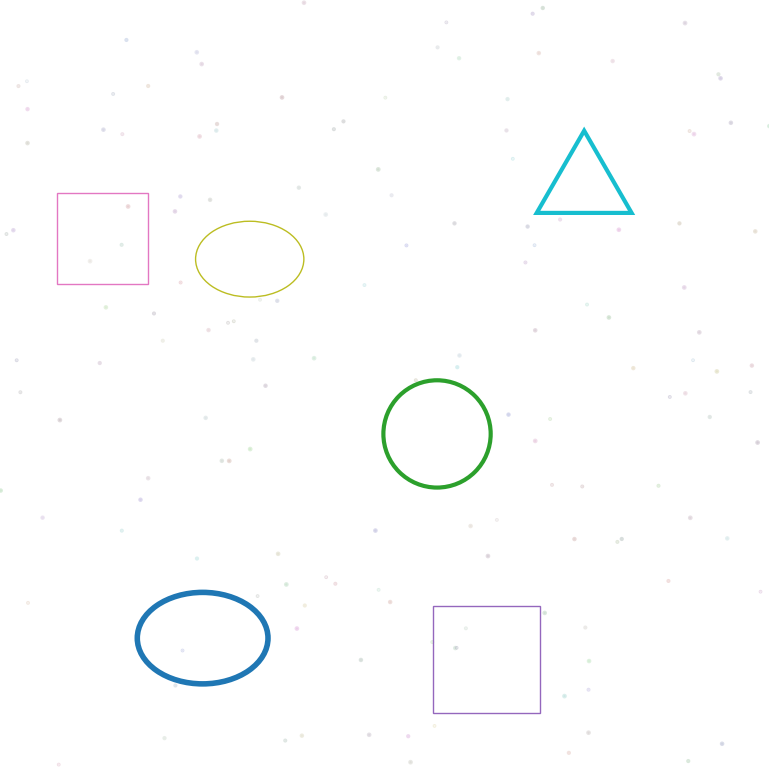[{"shape": "oval", "thickness": 2, "radius": 0.42, "center": [0.263, 0.171]}, {"shape": "circle", "thickness": 1.5, "radius": 0.35, "center": [0.568, 0.436]}, {"shape": "square", "thickness": 0.5, "radius": 0.35, "center": [0.632, 0.144]}, {"shape": "square", "thickness": 0.5, "radius": 0.3, "center": [0.134, 0.69]}, {"shape": "oval", "thickness": 0.5, "radius": 0.35, "center": [0.324, 0.663]}, {"shape": "triangle", "thickness": 1.5, "radius": 0.36, "center": [0.759, 0.759]}]